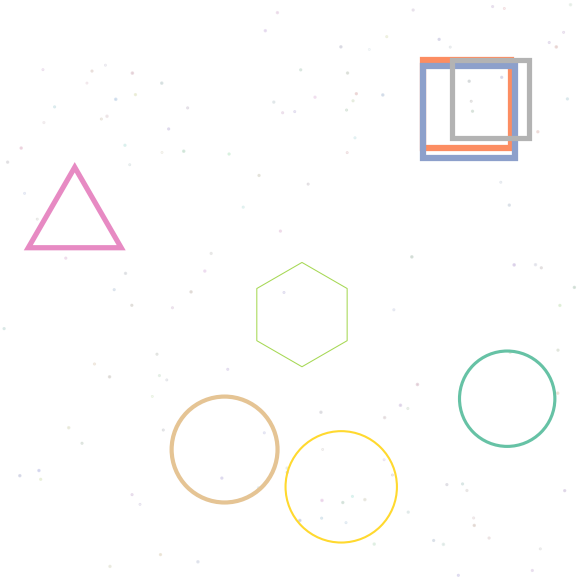[{"shape": "circle", "thickness": 1.5, "radius": 0.41, "center": [0.878, 0.309]}, {"shape": "square", "thickness": 3, "radius": 0.38, "center": [0.808, 0.819]}, {"shape": "square", "thickness": 3, "radius": 0.4, "center": [0.812, 0.805]}, {"shape": "triangle", "thickness": 2.5, "radius": 0.46, "center": [0.129, 0.617]}, {"shape": "hexagon", "thickness": 0.5, "radius": 0.45, "center": [0.523, 0.454]}, {"shape": "circle", "thickness": 1, "radius": 0.48, "center": [0.591, 0.156]}, {"shape": "circle", "thickness": 2, "radius": 0.46, "center": [0.389, 0.221]}, {"shape": "square", "thickness": 2.5, "radius": 0.33, "center": [0.85, 0.827]}]